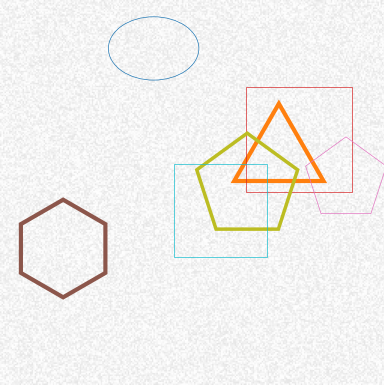[{"shape": "oval", "thickness": 0.5, "radius": 0.59, "center": [0.399, 0.874]}, {"shape": "triangle", "thickness": 3, "radius": 0.67, "center": [0.724, 0.597]}, {"shape": "square", "thickness": 0.5, "radius": 0.68, "center": [0.777, 0.638]}, {"shape": "hexagon", "thickness": 3, "radius": 0.63, "center": [0.164, 0.355]}, {"shape": "pentagon", "thickness": 0.5, "radius": 0.55, "center": [0.899, 0.534]}, {"shape": "pentagon", "thickness": 2.5, "radius": 0.69, "center": [0.642, 0.516]}, {"shape": "square", "thickness": 0.5, "radius": 0.6, "center": [0.573, 0.454]}]